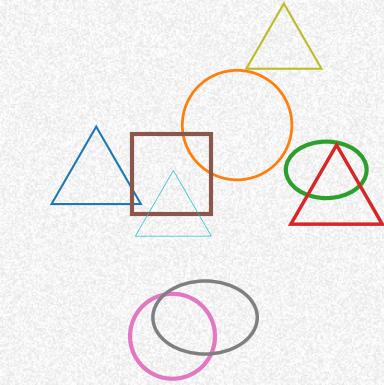[{"shape": "triangle", "thickness": 1.5, "radius": 0.67, "center": [0.25, 0.537]}, {"shape": "circle", "thickness": 2, "radius": 0.71, "center": [0.616, 0.675]}, {"shape": "oval", "thickness": 3, "radius": 0.52, "center": [0.847, 0.559]}, {"shape": "triangle", "thickness": 2.5, "radius": 0.69, "center": [0.874, 0.486]}, {"shape": "square", "thickness": 3, "radius": 0.51, "center": [0.445, 0.548]}, {"shape": "circle", "thickness": 3, "radius": 0.55, "center": [0.448, 0.127]}, {"shape": "oval", "thickness": 2.5, "radius": 0.68, "center": [0.533, 0.175]}, {"shape": "triangle", "thickness": 1.5, "radius": 0.56, "center": [0.737, 0.878]}, {"shape": "triangle", "thickness": 0.5, "radius": 0.57, "center": [0.45, 0.444]}]